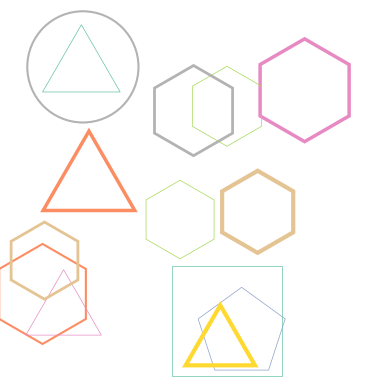[{"shape": "square", "thickness": 0.5, "radius": 0.72, "center": [0.589, 0.166]}, {"shape": "triangle", "thickness": 0.5, "radius": 0.58, "center": [0.211, 0.819]}, {"shape": "hexagon", "thickness": 1.5, "radius": 0.65, "center": [0.111, 0.236]}, {"shape": "triangle", "thickness": 2.5, "radius": 0.69, "center": [0.231, 0.522]}, {"shape": "pentagon", "thickness": 0.5, "radius": 0.59, "center": [0.628, 0.135]}, {"shape": "triangle", "thickness": 0.5, "radius": 0.57, "center": [0.165, 0.186]}, {"shape": "hexagon", "thickness": 2.5, "radius": 0.67, "center": [0.791, 0.766]}, {"shape": "hexagon", "thickness": 0.5, "radius": 0.52, "center": [0.59, 0.724]}, {"shape": "hexagon", "thickness": 0.5, "radius": 0.51, "center": [0.468, 0.43]}, {"shape": "triangle", "thickness": 3, "radius": 0.52, "center": [0.572, 0.103]}, {"shape": "hexagon", "thickness": 3, "radius": 0.53, "center": [0.669, 0.45]}, {"shape": "hexagon", "thickness": 2, "radius": 0.5, "center": [0.116, 0.323]}, {"shape": "circle", "thickness": 1.5, "radius": 0.72, "center": [0.215, 0.826]}, {"shape": "hexagon", "thickness": 2, "radius": 0.59, "center": [0.503, 0.713]}]